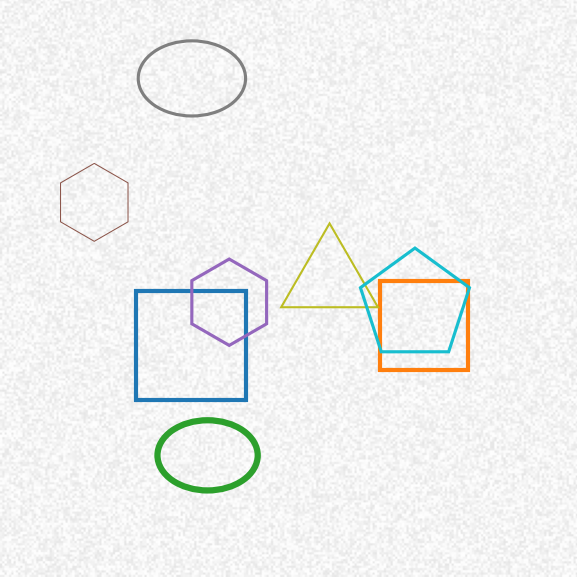[{"shape": "square", "thickness": 2, "radius": 0.47, "center": [0.331, 0.401]}, {"shape": "square", "thickness": 2, "radius": 0.38, "center": [0.735, 0.435]}, {"shape": "oval", "thickness": 3, "radius": 0.43, "center": [0.359, 0.211]}, {"shape": "hexagon", "thickness": 1.5, "radius": 0.37, "center": [0.397, 0.476]}, {"shape": "hexagon", "thickness": 0.5, "radius": 0.34, "center": [0.163, 0.649]}, {"shape": "oval", "thickness": 1.5, "radius": 0.46, "center": [0.332, 0.863]}, {"shape": "triangle", "thickness": 1, "radius": 0.48, "center": [0.571, 0.516]}, {"shape": "pentagon", "thickness": 1.5, "radius": 0.5, "center": [0.719, 0.47]}]